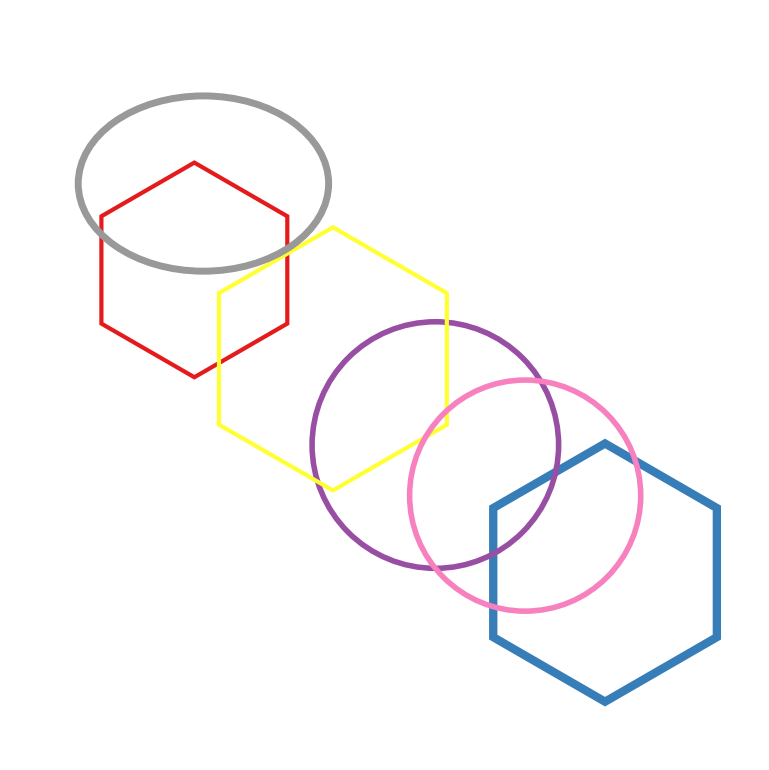[{"shape": "hexagon", "thickness": 1.5, "radius": 0.7, "center": [0.252, 0.649]}, {"shape": "hexagon", "thickness": 3, "radius": 0.84, "center": [0.786, 0.256]}, {"shape": "circle", "thickness": 2, "radius": 0.8, "center": [0.565, 0.422]}, {"shape": "hexagon", "thickness": 1.5, "radius": 0.85, "center": [0.432, 0.534]}, {"shape": "circle", "thickness": 2, "radius": 0.75, "center": [0.682, 0.356]}, {"shape": "oval", "thickness": 2.5, "radius": 0.81, "center": [0.264, 0.762]}]